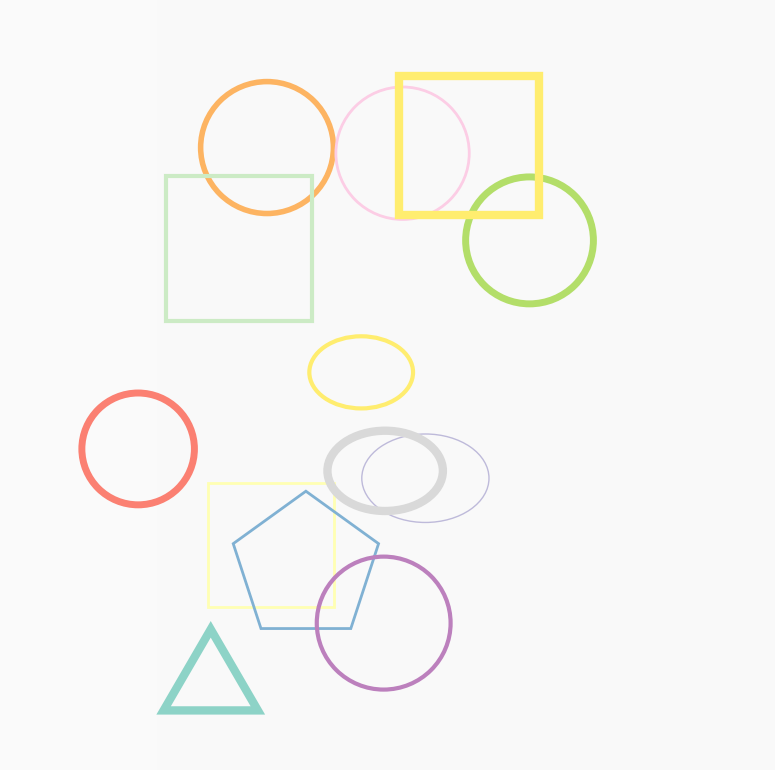[{"shape": "triangle", "thickness": 3, "radius": 0.35, "center": [0.272, 0.112]}, {"shape": "square", "thickness": 1, "radius": 0.4, "center": [0.35, 0.292]}, {"shape": "oval", "thickness": 0.5, "radius": 0.41, "center": [0.549, 0.379]}, {"shape": "circle", "thickness": 2.5, "radius": 0.36, "center": [0.178, 0.417]}, {"shape": "pentagon", "thickness": 1, "radius": 0.49, "center": [0.395, 0.263]}, {"shape": "circle", "thickness": 2, "radius": 0.43, "center": [0.345, 0.808]}, {"shape": "circle", "thickness": 2.5, "radius": 0.41, "center": [0.683, 0.688]}, {"shape": "circle", "thickness": 1, "radius": 0.43, "center": [0.519, 0.801]}, {"shape": "oval", "thickness": 3, "radius": 0.37, "center": [0.497, 0.389]}, {"shape": "circle", "thickness": 1.5, "radius": 0.43, "center": [0.495, 0.191]}, {"shape": "square", "thickness": 1.5, "radius": 0.47, "center": [0.309, 0.678]}, {"shape": "square", "thickness": 3, "radius": 0.45, "center": [0.605, 0.811]}, {"shape": "oval", "thickness": 1.5, "radius": 0.33, "center": [0.466, 0.516]}]